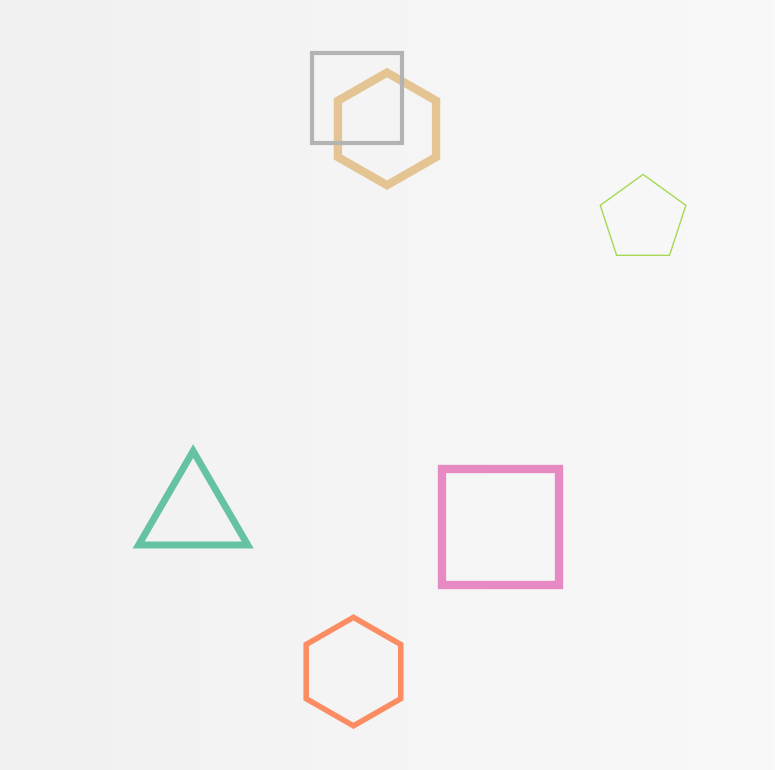[{"shape": "triangle", "thickness": 2.5, "radius": 0.41, "center": [0.249, 0.333]}, {"shape": "hexagon", "thickness": 2, "radius": 0.35, "center": [0.456, 0.128]}, {"shape": "square", "thickness": 3, "radius": 0.38, "center": [0.646, 0.316]}, {"shape": "pentagon", "thickness": 0.5, "radius": 0.29, "center": [0.83, 0.715]}, {"shape": "hexagon", "thickness": 3, "radius": 0.37, "center": [0.499, 0.833]}, {"shape": "square", "thickness": 1.5, "radius": 0.29, "center": [0.461, 0.873]}]